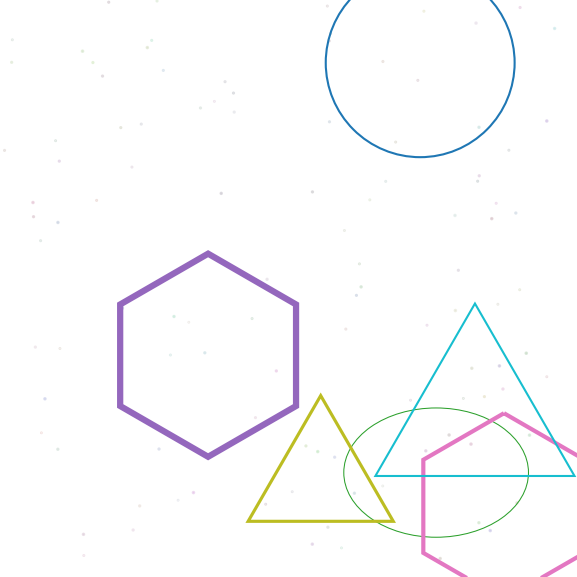[{"shape": "circle", "thickness": 1, "radius": 0.82, "center": [0.728, 0.891]}, {"shape": "oval", "thickness": 0.5, "radius": 0.8, "center": [0.755, 0.181]}, {"shape": "hexagon", "thickness": 3, "radius": 0.88, "center": [0.36, 0.384]}, {"shape": "hexagon", "thickness": 2, "radius": 0.81, "center": [0.873, 0.122]}, {"shape": "triangle", "thickness": 1.5, "radius": 0.73, "center": [0.555, 0.169]}, {"shape": "triangle", "thickness": 1, "radius": 1.0, "center": [0.822, 0.274]}]